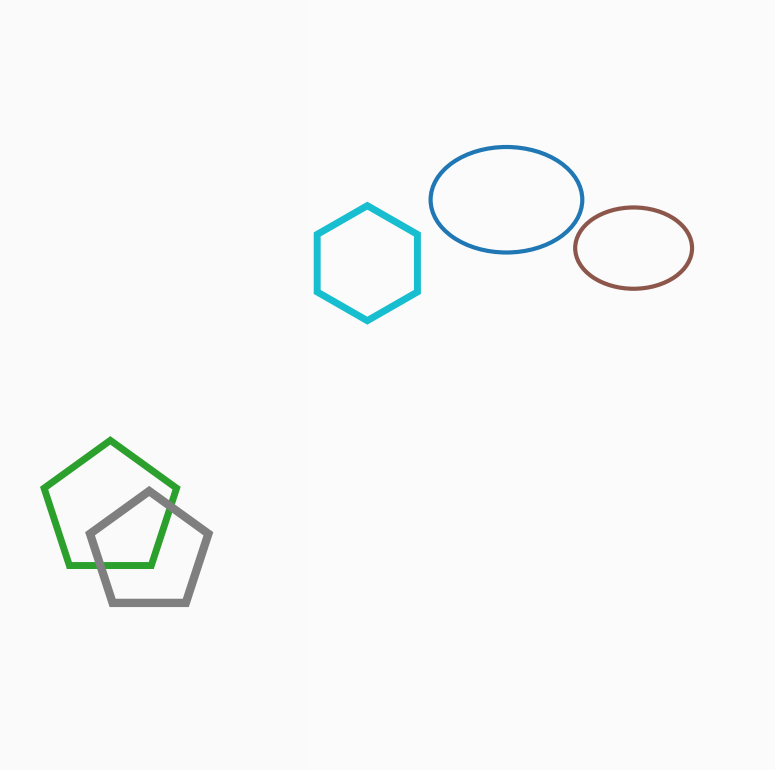[{"shape": "oval", "thickness": 1.5, "radius": 0.49, "center": [0.653, 0.741]}, {"shape": "pentagon", "thickness": 2.5, "radius": 0.45, "center": [0.142, 0.338]}, {"shape": "oval", "thickness": 1.5, "radius": 0.38, "center": [0.818, 0.678]}, {"shape": "pentagon", "thickness": 3, "radius": 0.4, "center": [0.193, 0.282]}, {"shape": "hexagon", "thickness": 2.5, "radius": 0.37, "center": [0.474, 0.658]}]